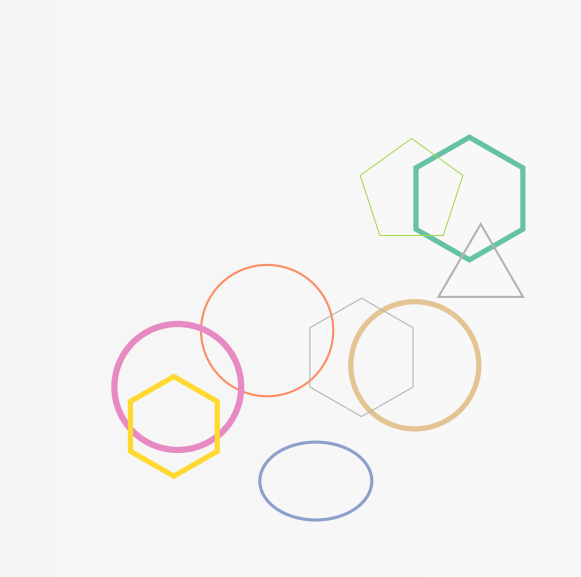[{"shape": "hexagon", "thickness": 2.5, "radius": 0.53, "center": [0.808, 0.655]}, {"shape": "circle", "thickness": 1, "radius": 0.57, "center": [0.46, 0.427]}, {"shape": "oval", "thickness": 1.5, "radius": 0.48, "center": [0.543, 0.166]}, {"shape": "circle", "thickness": 3, "radius": 0.55, "center": [0.306, 0.329]}, {"shape": "pentagon", "thickness": 0.5, "radius": 0.46, "center": [0.708, 0.667]}, {"shape": "hexagon", "thickness": 2.5, "radius": 0.43, "center": [0.299, 0.261]}, {"shape": "circle", "thickness": 2.5, "radius": 0.55, "center": [0.714, 0.367]}, {"shape": "hexagon", "thickness": 0.5, "radius": 0.51, "center": [0.622, 0.38]}, {"shape": "triangle", "thickness": 1, "radius": 0.42, "center": [0.827, 0.527]}]